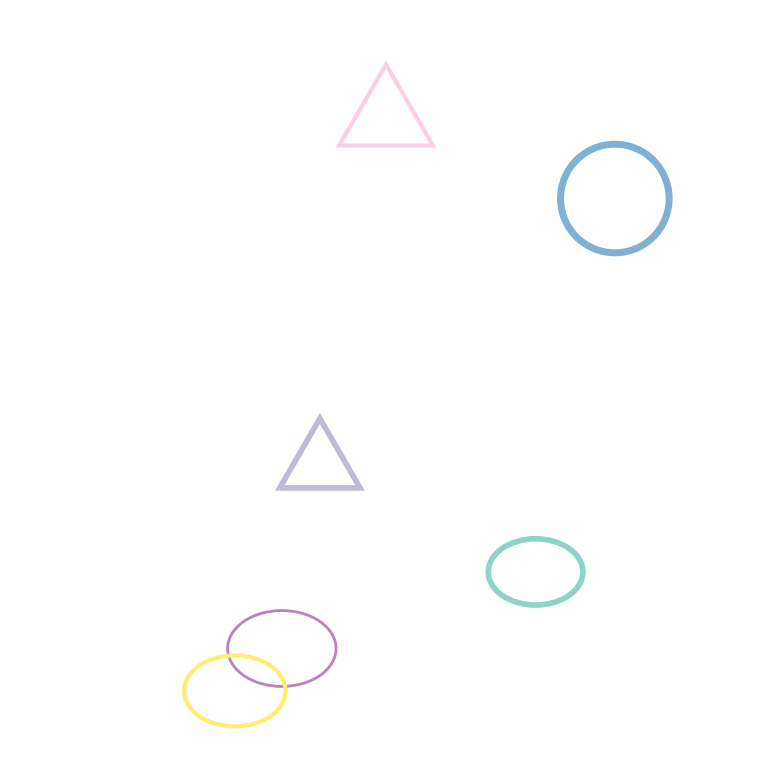[{"shape": "oval", "thickness": 2, "radius": 0.31, "center": [0.696, 0.257]}, {"shape": "triangle", "thickness": 2, "radius": 0.3, "center": [0.415, 0.396]}, {"shape": "circle", "thickness": 2.5, "radius": 0.35, "center": [0.798, 0.742]}, {"shape": "triangle", "thickness": 1.5, "radius": 0.35, "center": [0.501, 0.846]}, {"shape": "oval", "thickness": 1, "radius": 0.35, "center": [0.366, 0.158]}, {"shape": "oval", "thickness": 1.5, "radius": 0.33, "center": [0.305, 0.103]}]